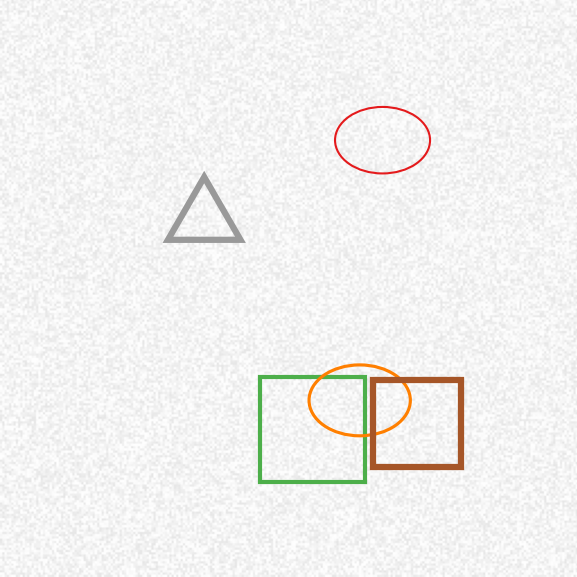[{"shape": "oval", "thickness": 1, "radius": 0.41, "center": [0.662, 0.756]}, {"shape": "square", "thickness": 2, "radius": 0.46, "center": [0.541, 0.255]}, {"shape": "oval", "thickness": 1.5, "radius": 0.44, "center": [0.623, 0.306]}, {"shape": "square", "thickness": 3, "radius": 0.38, "center": [0.722, 0.266]}, {"shape": "triangle", "thickness": 3, "radius": 0.36, "center": [0.354, 0.62]}]